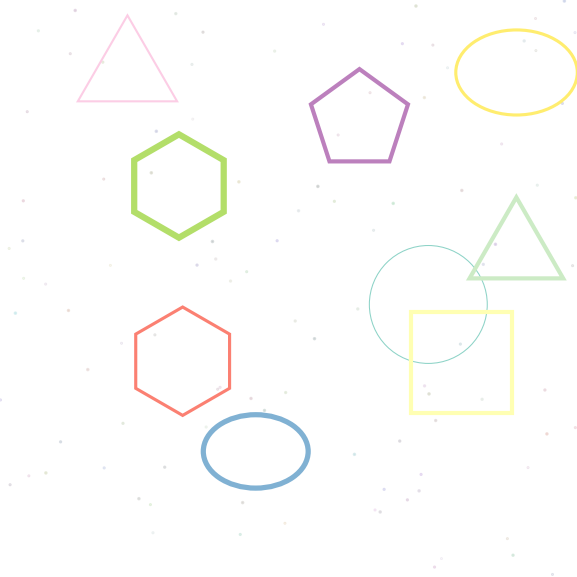[{"shape": "circle", "thickness": 0.5, "radius": 0.51, "center": [0.742, 0.472]}, {"shape": "square", "thickness": 2, "radius": 0.44, "center": [0.799, 0.372]}, {"shape": "hexagon", "thickness": 1.5, "radius": 0.47, "center": [0.316, 0.374]}, {"shape": "oval", "thickness": 2.5, "radius": 0.45, "center": [0.443, 0.217]}, {"shape": "hexagon", "thickness": 3, "radius": 0.45, "center": [0.31, 0.677]}, {"shape": "triangle", "thickness": 1, "radius": 0.5, "center": [0.221, 0.873]}, {"shape": "pentagon", "thickness": 2, "radius": 0.44, "center": [0.622, 0.791]}, {"shape": "triangle", "thickness": 2, "radius": 0.47, "center": [0.894, 0.564]}, {"shape": "oval", "thickness": 1.5, "radius": 0.53, "center": [0.894, 0.874]}]